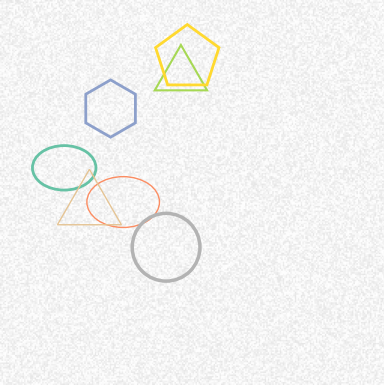[{"shape": "oval", "thickness": 2, "radius": 0.41, "center": [0.167, 0.564]}, {"shape": "oval", "thickness": 1, "radius": 0.47, "center": [0.32, 0.475]}, {"shape": "hexagon", "thickness": 2, "radius": 0.37, "center": [0.287, 0.718]}, {"shape": "triangle", "thickness": 1.5, "radius": 0.39, "center": [0.47, 0.805]}, {"shape": "pentagon", "thickness": 2, "radius": 0.43, "center": [0.486, 0.85]}, {"shape": "triangle", "thickness": 1, "radius": 0.48, "center": [0.232, 0.464]}, {"shape": "circle", "thickness": 2.5, "radius": 0.44, "center": [0.431, 0.358]}]